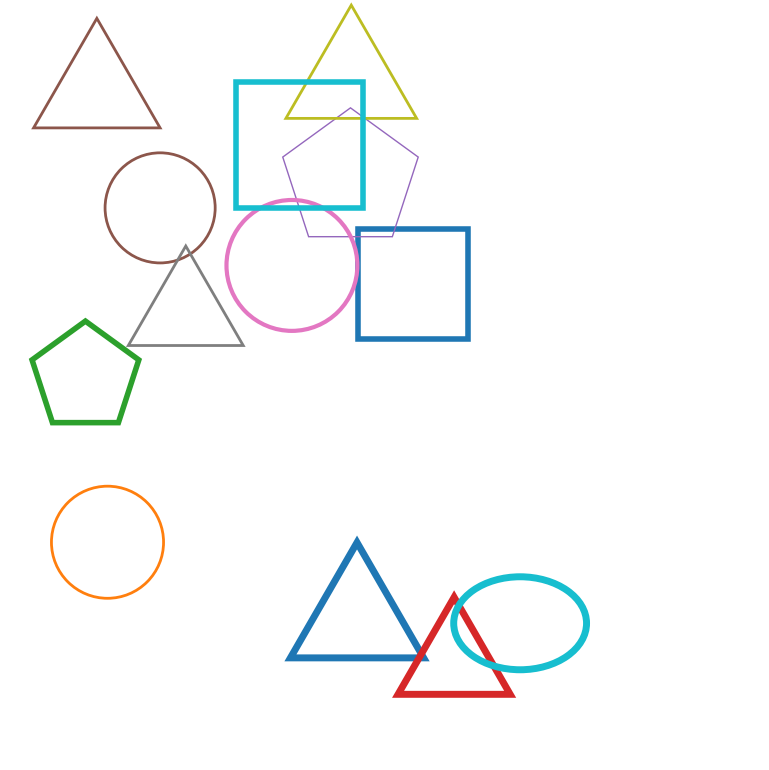[{"shape": "square", "thickness": 2, "radius": 0.36, "center": [0.537, 0.631]}, {"shape": "triangle", "thickness": 2.5, "radius": 0.5, "center": [0.464, 0.196]}, {"shape": "circle", "thickness": 1, "radius": 0.36, "center": [0.14, 0.296]}, {"shape": "pentagon", "thickness": 2, "radius": 0.36, "center": [0.111, 0.51]}, {"shape": "triangle", "thickness": 2.5, "radius": 0.42, "center": [0.59, 0.14]}, {"shape": "pentagon", "thickness": 0.5, "radius": 0.46, "center": [0.455, 0.767]}, {"shape": "triangle", "thickness": 1, "radius": 0.47, "center": [0.126, 0.881]}, {"shape": "circle", "thickness": 1, "radius": 0.36, "center": [0.208, 0.73]}, {"shape": "circle", "thickness": 1.5, "radius": 0.42, "center": [0.379, 0.655]}, {"shape": "triangle", "thickness": 1, "radius": 0.43, "center": [0.241, 0.594]}, {"shape": "triangle", "thickness": 1, "radius": 0.49, "center": [0.456, 0.895]}, {"shape": "oval", "thickness": 2.5, "radius": 0.43, "center": [0.675, 0.191]}, {"shape": "square", "thickness": 2, "radius": 0.41, "center": [0.389, 0.812]}]